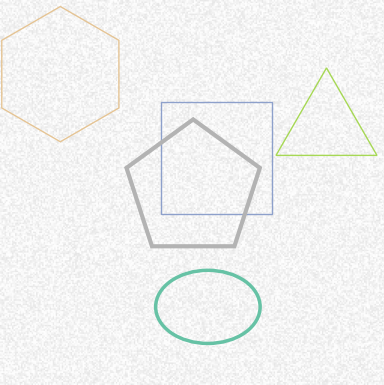[{"shape": "oval", "thickness": 2.5, "radius": 0.68, "center": [0.54, 0.203]}, {"shape": "square", "thickness": 1, "radius": 0.72, "center": [0.562, 0.59]}, {"shape": "triangle", "thickness": 1, "radius": 0.76, "center": [0.848, 0.672]}, {"shape": "hexagon", "thickness": 1, "radius": 0.88, "center": [0.157, 0.807]}, {"shape": "pentagon", "thickness": 3, "radius": 0.91, "center": [0.502, 0.508]}]